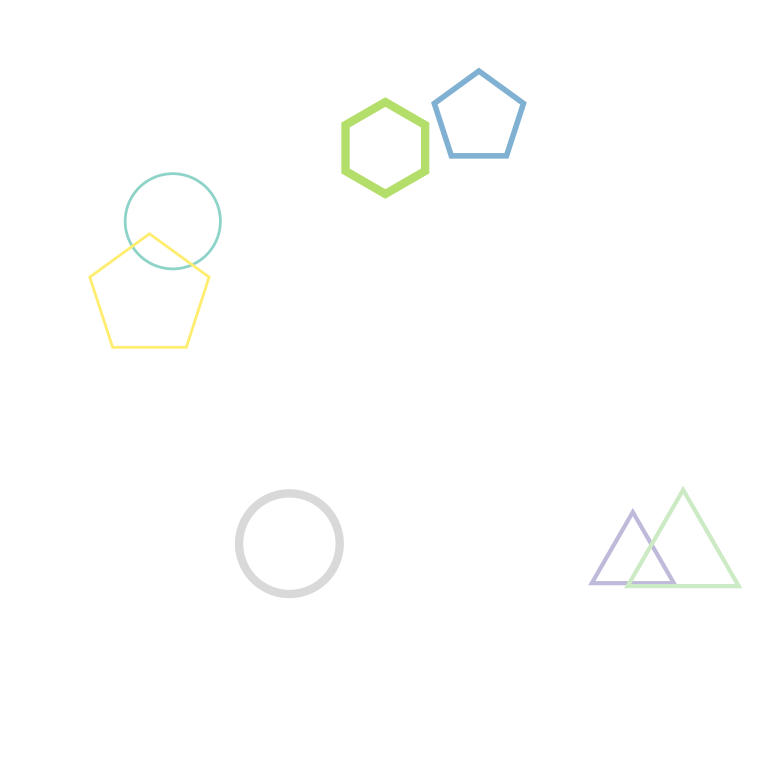[{"shape": "circle", "thickness": 1, "radius": 0.31, "center": [0.224, 0.713]}, {"shape": "triangle", "thickness": 1.5, "radius": 0.31, "center": [0.822, 0.273]}, {"shape": "pentagon", "thickness": 2, "radius": 0.3, "center": [0.622, 0.847]}, {"shape": "hexagon", "thickness": 3, "radius": 0.3, "center": [0.5, 0.808]}, {"shape": "circle", "thickness": 3, "radius": 0.33, "center": [0.376, 0.294]}, {"shape": "triangle", "thickness": 1.5, "radius": 0.42, "center": [0.887, 0.28]}, {"shape": "pentagon", "thickness": 1, "radius": 0.41, "center": [0.194, 0.615]}]